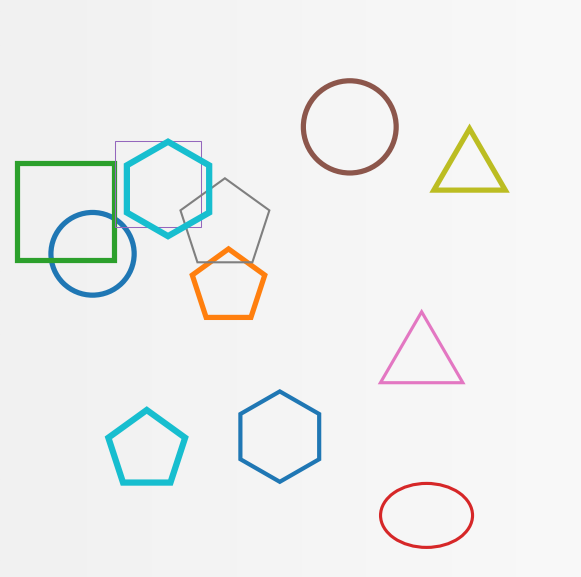[{"shape": "hexagon", "thickness": 2, "radius": 0.39, "center": [0.481, 0.243]}, {"shape": "circle", "thickness": 2.5, "radius": 0.36, "center": [0.159, 0.56]}, {"shape": "pentagon", "thickness": 2.5, "radius": 0.33, "center": [0.393, 0.503]}, {"shape": "square", "thickness": 2.5, "radius": 0.42, "center": [0.112, 0.632]}, {"shape": "oval", "thickness": 1.5, "radius": 0.4, "center": [0.734, 0.107]}, {"shape": "square", "thickness": 0.5, "radius": 0.37, "center": [0.272, 0.681]}, {"shape": "circle", "thickness": 2.5, "radius": 0.4, "center": [0.602, 0.779]}, {"shape": "triangle", "thickness": 1.5, "radius": 0.41, "center": [0.725, 0.377]}, {"shape": "pentagon", "thickness": 1, "radius": 0.4, "center": [0.387, 0.61]}, {"shape": "triangle", "thickness": 2.5, "radius": 0.35, "center": [0.808, 0.705]}, {"shape": "hexagon", "thickness": 3, "radius": 0.41, "center": [0.289, 0.672]}, {"shape": "pentagon", "thickness": 3, "radius": 0.35, "center": [0.252, 0.22]}]